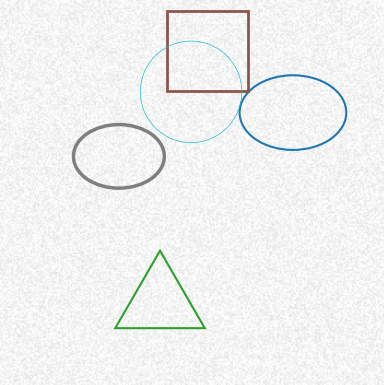[{"shape": "oval", "thickness": 1.5, "radius": 0.69, "center": [0.761, 0.708]}, {"shape": "triangle", "thickness": 1.5, "radius": 0.67, "center": [0.416, 0.215]}, {"shape": "square", "thickness": 2, "radius": 0.52, "center": [0.539, 0.868]}, {"shape": "oval", "thickness": 2.5, "radius": 0.59, "center": [0.309, 0.594]}, {"shape": "circle", "thickness": 0.5, "radius": 0.66, "center": [0.496, 0.761]}]